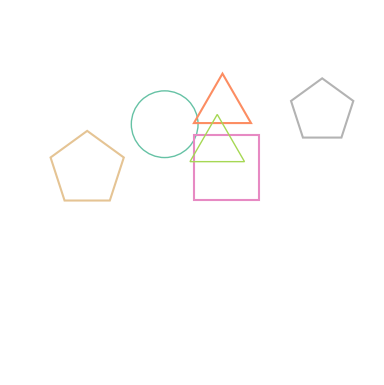[{"shape": "circle", "thickness": 1, "radius": 0.43, "center": [0.428, 0.677]}, {"shape": "triangle", "thickness": 1.5, "radius": 0.43, "center": [0.578, 0.723]}, {"shape": "square", "thickness": 1.5, "radius": 0.42, "center": [0.589, 0.566]}, {"shape": "triangle", "thickness": 1, "radius": 0.41, "center": [0.564, 0.621]}, {"shape": "pentagon", "thickness": 1.5, "radius": 0.5, "center": [0.226, 0.56]}, {"shape": "pentagon", "thickness": 1.5, "radius": 0.43, "center": [0.837, 0.711]}]